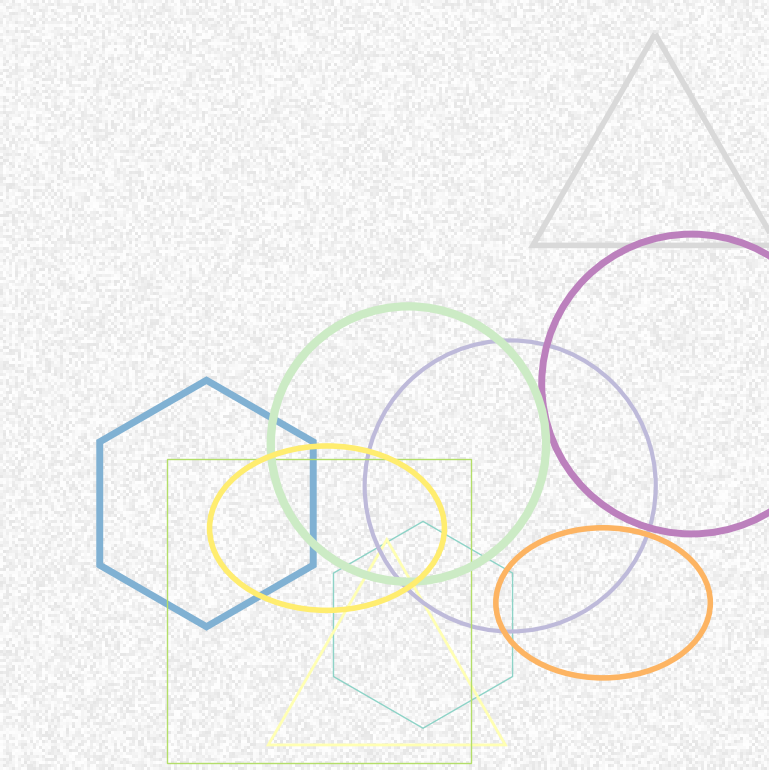[{"shape": "hexagon", "thickness": 0.5, "radius": 0.67, "center": [0.549, 0.189]}, {"shape": "triangle", "thickness": 1, "radius": 0.89, "center": [0.502, 0.121]}, {"shape": "circle", "thickness": 1.5, "radius": 0.95, "center": [0.663, 0.369]}, {"shape": "hexagon", "thickness": 2.5, "radius": 0.8, "center": [0.268, 0.346]}, {"shape": "oval", "thickness": 2, "radius": 0.7, "center": [0.783, 0.217]}, {"shape": "square", "thickness": 0.5, "radius": 0.99, "center": [0.415, 0.206]}, {"shape": "triangle", "thickness": 2, "radius": 0.92, "center": [0.851, 0.773]}, {"shape": "circle", "thickness": 2.5, "radius": 0.97, "center": [0.898, 0.501]}, {"shape": "circle", "thickness": 3, "radius": 0.89, "center": [0.53, 0.423]}, {"shape": "oval", "thickness": 2, "radius": 0.76, "center": [0.425, 0.314]}]